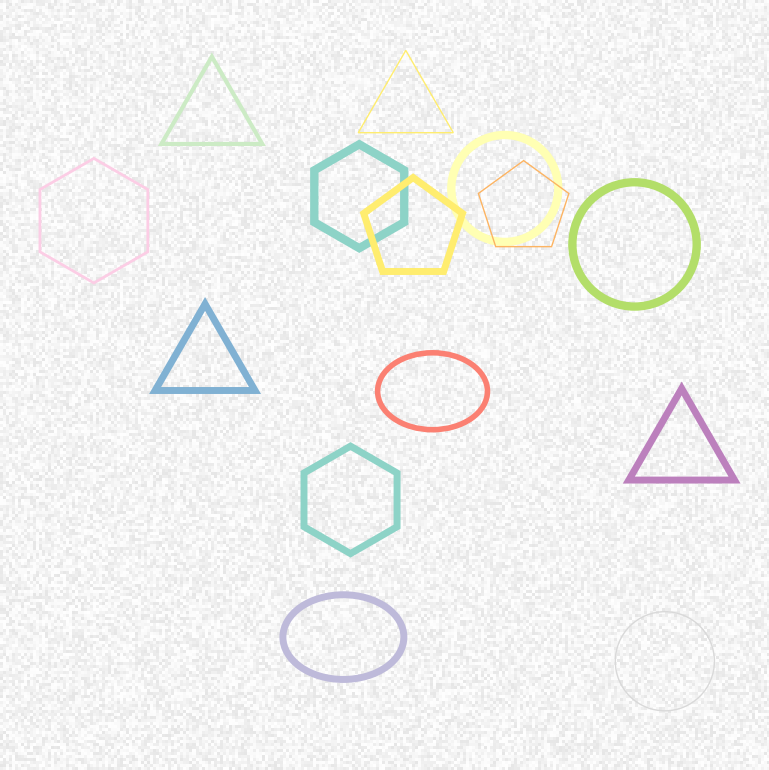[{"shape": "hexagon", "thickness": 3, "radius": 0.34, "center": [0.467, 0.745]}, {"shape": "hexagon", "thickness": 2.5, "radius": 0.35, "center": [0.455, 0.351]}, {"shape": "circle", "thickness": 3, "radius": 0.35, "center": [0.656, 0.755]}, {"shape": "oval", "thickness": 2.5, "radius": 0.39, "center": [0.446, 0.173]}, {"shape": "oval", "thickness": 2, "radius": 0.36, "center": [0.562, 0.492]}, {"shape": "triangle", "thickness": 2.5, "radius": 0.37, "center": [0.266, 0.53]}, {"shape": "pentagon", "thickness": 0.5, "radius": 0.31, "center": [0.68, 0.73]}, {"shape": "circle", "thickness": 3, "radius": 0.4, "center": [0.824, 0.683]}, {"shape": "hexagon", "thickness": 1, "radius": 0.4, "center": [0.122, 0.713]}, {"shape": "circle", "thickness": 0.5, "radius": 0.32, "center": [0.863, 0.141]}, {"shape": "triangle", "thickness": 2.5, "radius": 0.4, "center": [0.885, 0.416]}, {"shape": "triangle", "thickness": 1.5, "radius": 0.38, "center": [0.275, 0.851]}, {"shape": "triangle", "thickness": 0.5, "radius": 0.36, "center": [0.527, 0.863]}, {"shape": "pentagon", "thickness": 2.5, "radius": 0.34, "center": [0.537, 0.702]}]